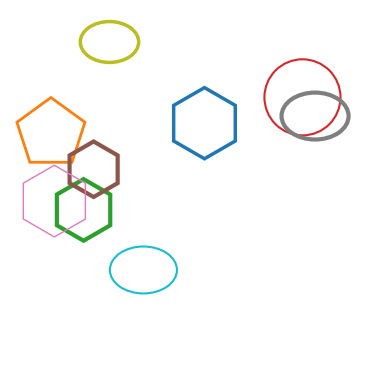[{"shape": "hexagon", "thickness": 2.5, "radius": 0.46, "center": [0.531, 0.68]}, {"shape": "pentagon", "thickness": 2, "radius": 0.46, "center": [0.132, 0.654]}, {"shape": "hexagon", "thickness": 3, "radius": 0.4, "center": [0.217, 0.455]}, {"shape": "circle", "thickness": 1.5, "radius": 0.49, "center": [0.786, 0.747]}, {"shape": "hexagon", "thickness": 3, "radius": 0.36, "center": [0.243, 0.56]}, {"shape": "hexagon", "thickness": 1, "radius": 0.47, "center": [0.141, 0.478]}, {"shape": "oval", "thickness": 3, "radius": 0.44, "center": [0.818, 0.699]}, {"shape": "oval", "thickness": 2.5, "radius": 0.38, "center": [0.284, 0.891]}, {"shape": "oval", "thickness": 1.5, "radius": 0.44, "center": [0.373, 0.299]}]